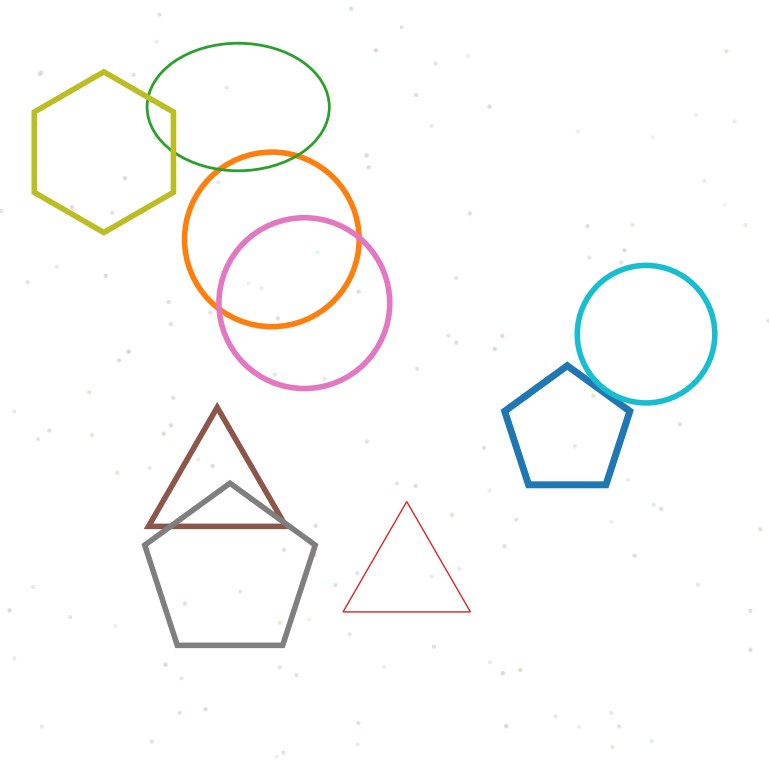[{"shape": "pentagon", "thickness": 2.5, "radius": 0.43, "center": [0.737, 0.44]}, {"shape": "circle", "thickness": 2, "radius": 0.57, "center": [0.353, 0.689]}, {"shape": "oval", "thickness": 1, "radius": 0.59, "center": [0.309, 0.861]}, {"shape": "triangle", "thickness": 0.5, "radius": 0.48, "center": [0.528, 0.253]}, {"shape": "triangle", "thickness": 2, "radius": 0.52, "center": [0.282, 0.368]}, {"shape": "circle", "thickness": 2, "radius": 0.55, "center": [0.395, 0.606]}, {"shape": "pentagon", "thickness": 2, "radius": 0.58, "center": [0.299, 0.256]}, {"shape": "hexagon", "thickness": 2, "radius": 0.52, "center": [0.135, 0.802]}, {"shape": "circle", "thickness": 2, "radius": 0.45, "center": [0.839, 0.566]}]